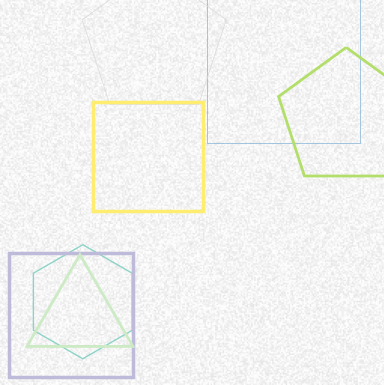[{"shape": "hexagon", "thickness": 1, "radius": 0.74, "center": [0.215, 0.216]}, {"shape": "square", "thickness": 2.5, "radius": 0.8, "center": [0.184, 0.181]}, {"shape": "square", "thickness": 0.5, "radius": 0.99, "center": [0.736, 0.828]}, {"shape": "pentagon", "thickness": 2, "radius": 0.92, "center": [0.899, 0.692]}, {"shape": "pentagon", "thickness": 0.5, "radius": 0.98, "center": [0.401, 0.888]}, {"shape": "triangle", "thickness": 2, "radius": 0.79, "center": [0.208, 0.18]}, {"shape": "square", "thickness": 2.5, "radius": 0.71, "center": [0.384, 0.593]}]